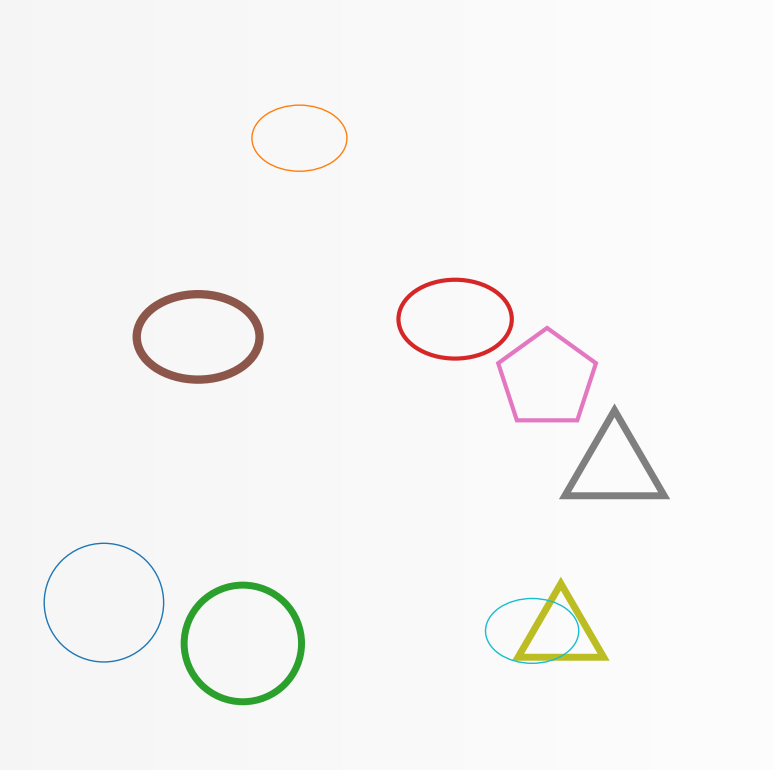[{"shape": "circle", "thickness": 0.5, "radius": 0.39, "center": [0.134, 0.217]}, {"shape": "oval", "thickness": 0.5, "radius": 0.31, "center": [0.386, 0.821]}, {"shape": "circle", "thickness": 2.5, "radius": 0.38, "center": [0.313, 0.164]}, {"shape": "oval", "thickness": 1.5, "radius": 0.37, "center": [0.587, 0.586]}, {"shape": "oval", "thickness": 3, "radius": 0.4, "center": [0.256, 0.562]}, {"shape": "pentagon", "thickness": 1.5, "radius": 0.33, "center": [0.706, 0.508]}, {"shape": "triangle", "thickness": 2.5, "radius": 0.37, "center": [0.793, 0.393]}, {"shape": "triangle", "thickness": 2.5, "radius": 0.32, "center": [0.724, 0.178]}, {"shape": "oval", "thickness": 0.5, "radius": 0.3, "center": [0.687, 0.181]}]